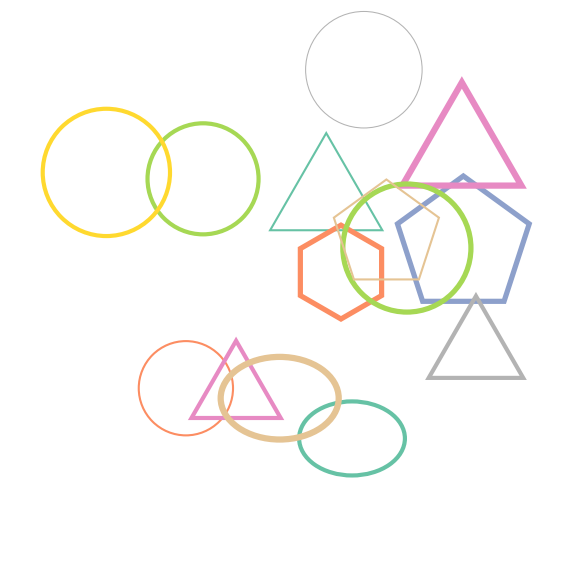[{"shape": "triangle", "thickness": 1, "radius": 0.56, "center": [0.565, 0.657]}, {"shape": "oval", "thickness": 2, "radius": 0.46, "center": [0.61, 0.24]}, {"shape": "hexagon", "thickness": 2.5, "radius": 0.41, "center": [0.59, 0.528]}, {"shape": "circle", "thickness": 1, "radius": 0.41, "center": [0.322, 0.327]}, {"shape": "pentagon", "thickness": 2.5, "radius": 0.6, "center": [0.802, 0.574]}, {"shape": "triangle", "thickness": 3, "radius": 0.6, "center": [0.8, 0.737]}, {"shape": "triangle", "thickness": 2, "radius": 0.45, "center": [0.409, 0.32]}, {"shape": "circle", "thickness": 2, "radius": 0.48, "center": [0.352, 0.689]}, {"shape": "circle", "thickness": 2.5, "radius": 0.55, "center": [0.705, 0.57]}, {"shape": "circle", "thickness": 2, "radius": 0.55, "center": [0.184, 0.701]}, {"shape": "pentagon", "thickness": 1, "radius": 0.48, "center": [0.669, 0.593]}, {"shape": "oval", "thickness": 3, "radius": 0.51, "center": [0.484, 0.31]}, {"shape": "circle", "thickness": 0.5, "radius": 0.5, "center": [0.63, 0.878]}, {"shape": "triangle", "thickness": 2, "radius": 0.47, "center": [0.824, 0.392]}]